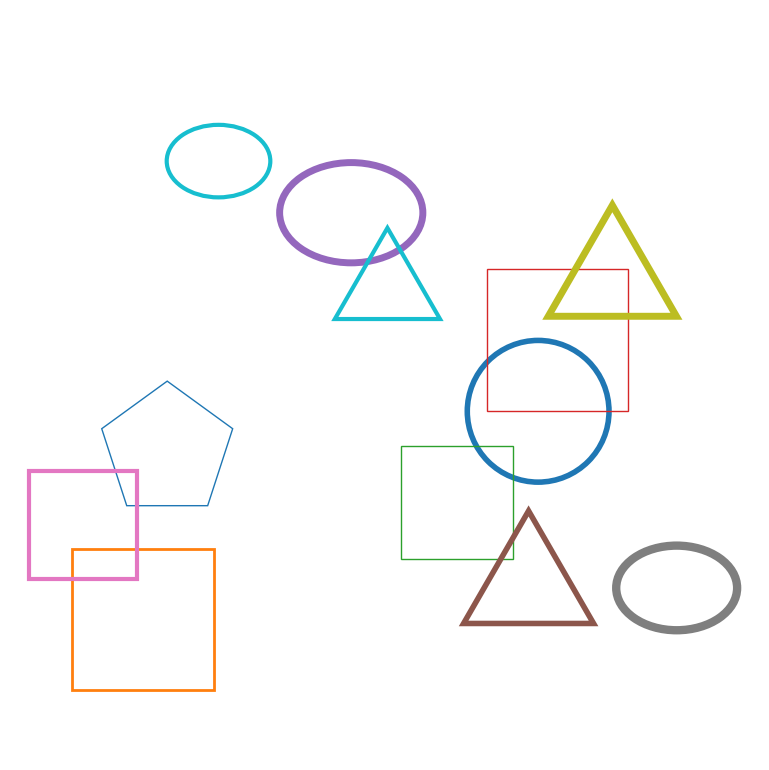[{"shape": "pentagon", "thickness": 0.5, "radius": 0.45, "center": [0.217, 0.416]}, {"shape": "circle", "thickness": 2, "radius": 0.46, "center": [0.699, 0.466]}, {"shape": "square", "thickness": 1, "radius": 0.46, "center": [0.185, 0.195]}, {"shape": "square", "thickness": 0.5, "radius": 0.37, "center": [0.593, 0.348]}, {"shape": "square", "thickness": 0.5, "radius": 0.46, "center": [0.724, 0.558]}, {"shape": "oval", "thickness": 2.5, "radius": 0.46, "center": [0.456, 0.724]}, {"shape": "triangle", "thickness": 2, "radius": 0.49, "center": [0.686, 0.239]}, {"shape": "square", "thickness": 1.5, "radius": 0.35, "center": [0.108, 0.318]}, {"shape": "oval", "thickness": 3, "radius": 0.39, "center": [0.879, 0.236]}, {"shape": "triangle", "thickness": 2.5, "radius": 0.48, "center": [0.795, 0.637]}, {"shape": "triangle", "thickness": 1.5, "radius": 0.39, "center": [0.503, 0.625]}, {"shape": "oval", "thickness": 1.5, "radius": 0.34, "center": [0.284, 0.791]}]